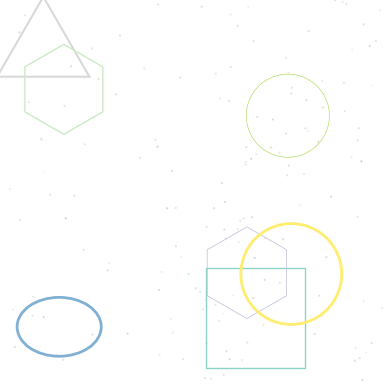[{"shape": "square", "thickness": 1, "radius": 0.64, "center": [0.664, 0.174]}, {"shape": "hexagon", "thickness": 0.5, "radius": 0.6, "center": [0.641, 0.292]}, {"shape": "oval", "thickness": 2, "radius": 0.55, "center": [0.154, 0.151]}, {"shape": "circle", "thickness": 0.5, "radius": 0.54, "center": [0.748, 0.699]}, {"shape": "triangle", "thickness": 1.5, "radius": 0.69, "center": [0.112, 0.87]}, {"shape": "hexagon", "thickness": 1, "radius": 0.58, "center": [0.166, 0.768]}, {"shape": "circle", "thickness": 2, "radius": 0.65, "center": [0.757, 0.288]}]